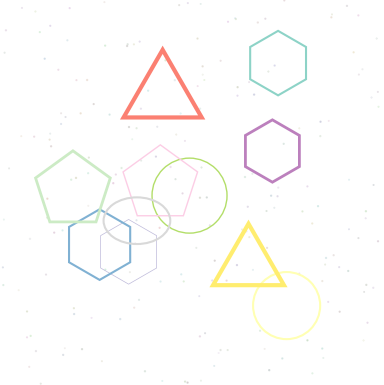[{"shape": "hexagon", "thickness": 1.5, "radius": 0.42, "center": [0.722, 0.836]}, {"shape": "circle", "thickness": 1.5, "radius": 0.44, "center": [0.744, 0.206]}, {"shape": "hexagon", "thickness": 0.5, "radius": 0.42, "center": [0.334, 0.346]}, {"shape": "triangle", "thickness": 3, "radius": 0.59, "center": [0.422, 0.754]}, {"shape": "hexagon", "thickness": 1.5, "radius": 0.46, "center": [0.259, 0.365]}, {"shape": "circle", "thickness": 1, "radius": 0.49, "center": [0.492, 0.492]}, {"shape": "pentagon", "thickness": 1, "radius": 0.51, "center": [0.416, 0.522]}, {"shape": "oval", "thickness": 1.5, "radius": 0.43, "center": [0.356, 0.427]}, {"shape": "hexagon", "thickness": 2, "radius": 0.4, "center": [0.708, 0.608]}, {"shape": "pentagon", "thickness": 2, "radius": 0.51, "center": [0.189, 0.506]}, {"shape": "triangle", "thickness": 3, "radius": 0.53, "center": [0.645, 0.312]}]